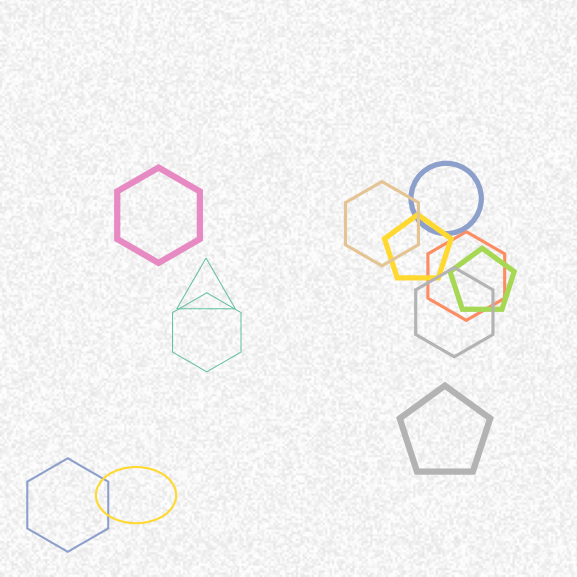[{"shape": "triangle", "thickness": 0.5, "radius": 0.29, "center": [0.357, 0.494]}, {"shape": "hexagon", "thickness": 0.5, "radius": 0.34, "center": [0.358, 0.424]}, {"shape": "hexagon", "thickness": 1.5, "radius": 0.38, "center": [0.807, 0.521]}, {"shape": "circle", "thickness": 2.5, "radius": 0.3, "center": [0.773, 0.655]}, {"shape": "hexagon", "thickness": 1, "radius": 0.4, "center": [0.117, 0.125]}, {"shape": "hexagon", "thickness": 3, "radius": 0.41, "center": [0.275, 0.626]}, {"shape": "pentagon", "thickness": 2.5, "radius": 0.29, "center": [0.835, 0.511]}, {"shape": "oval", "thickness": 1, "radius": 0.35, "center": [0.236, 0.142]}, {"shape": "pentagon", "thickness": 2.5, "radius": 0.3, "center": [0.723, 0.567]}, {"shape": "hexagon", "thickness": 1.5, "radius": 0.36, "center": [0.661, 0.612]}, {"shape": "pentagon", "thickness": 3, "radius": 0.41, "center": [0.77, 0.249]}, {"shape": "hexagon", "thickness": 1.5, "radius": 0.39, "center": [0.787, 0.459]}]